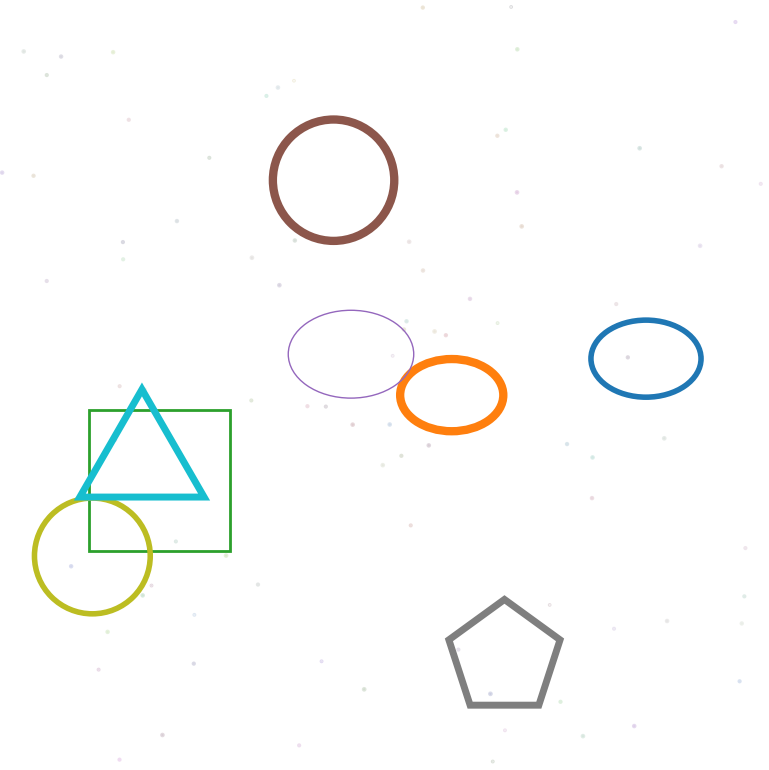[{"shape": "oval", "thickness": 2, "radius": 0.36, "center": [0.839, 0.534]}, {"shape": "oval", "thickness": 3, "radius": 0.33, "center": [0.587, 0.487]}, {"shape": "square", "thickness": 1, "radius": 0.46, "center": [0.207, 0.376]}, {"shape": "oval", "thickness": 0.5, "radius": 0.41, "center": [0.456, 0.54]}, {"shape": "circle", "thickness": 3, "radius": 0.39, "center": [0.433, 0.766]}, {"shape": "pentagon", "thickness": 2.5, "radius": 0.38, "center": [0.655, 0.146]}, {"shape": "circle", "thickness": 2, "radius": 0.38, "center": [0.12, 0.278]}, {"shape": "triangle", "thickness": 2.5, "radius": 0.47, "center": [0.184, 0.401]}]